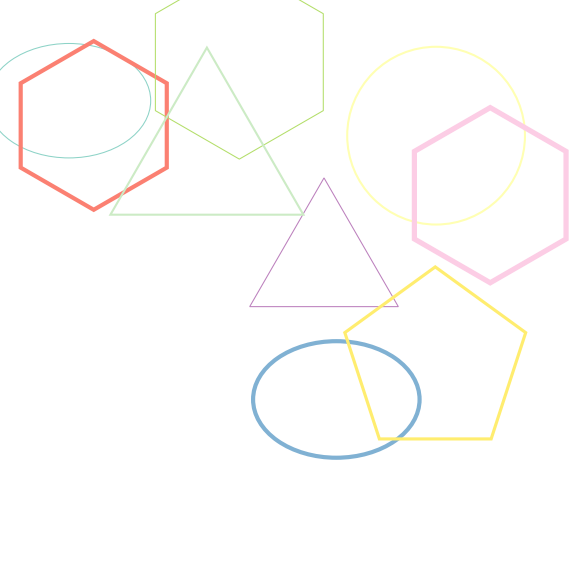[{"shape": "oval", "thickness": 0.5, "radius": 0.71, "center": [0.119, 0.825]}, {"shape": "circle", "thickness": 1, "radius": 0.77, "center": [0.755, 0.764]}, {"shape": "hexagon", "thickness": 2, "radius": 0.73, "center": [0.162, 0.782]}, {"shape": "oval", "thickness": 2, "radius": 0.72, "center": [0.582, 0.307]}, {"shape": "hexagon", "thickness": 0.5, "radius": 0.84, "center": [0.414, 0.891]}, {"shape": "hexagon", "thickness": 2.5, "radius": 0.76, "center": [0.849, 0.661]}, {"shape": "triangle", "thickness": 0.5, "radius": 0.74, "center": [0.561, 0.542]}, {"shape": "triangle", "thickness": 1, "radius": 0.96, "center": [0.358, 0.724]}, {"shape": "pentagon", "thickness": 1.5, "radius": 0.82, "center": [0.754, 0.372]}]